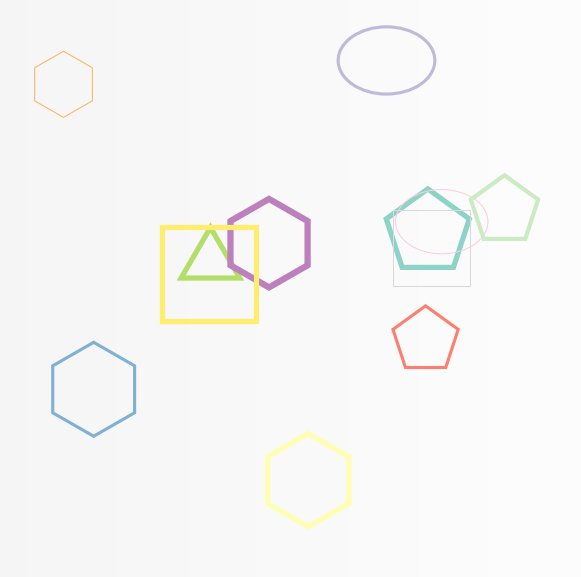[{"shape": "pentagon", "thickness": 2.5, "radius": 0.38, "center": [0.736, 0.597]}, {"shape": "hexagon", "thickness": 2.5, "radius": 0.4, "center": [0.53, 0.168]}, {"shape": "oval", "thickness": 1.5, "radius": 0.42, "center": [0.665, 0.894]}, {"shape": "pentagon", "thickness": 1.5, "radius": 0.29, "center": [0.732, 0.41]}, {"shape": "hexagon", "thickness": 1.5, "radius": 0.41, "center": [0.161, 0.325]}, {"shape": "hexagon", "thickness": 0.5, "radius": 0.29, "center": [0.109, 0.853]}, {"shape": "triangle", "thickness": 2.5, "radius": 0.29, "center": [0.362, 0.547]}, {"shape": "oval", "thickness": 0.5, "radius": 0.4, "center": [0.76, 0.615]}, {"shape": "square", "thickness": 0.5, "radius": 0.33, "center": [0.743, 0.57]}, {"shape": "hexagon", "thickness": 3, "radius": 0.38, "center": [0.463, 0.578]}, {"shape": "pentagon", "thickness": 2, "radius": 0.3, "center": [0.868, 0.635]}, {"shape": "square", "thickness": 2.5, "radius": 0.41, "center": [0.359, 0.524]}]